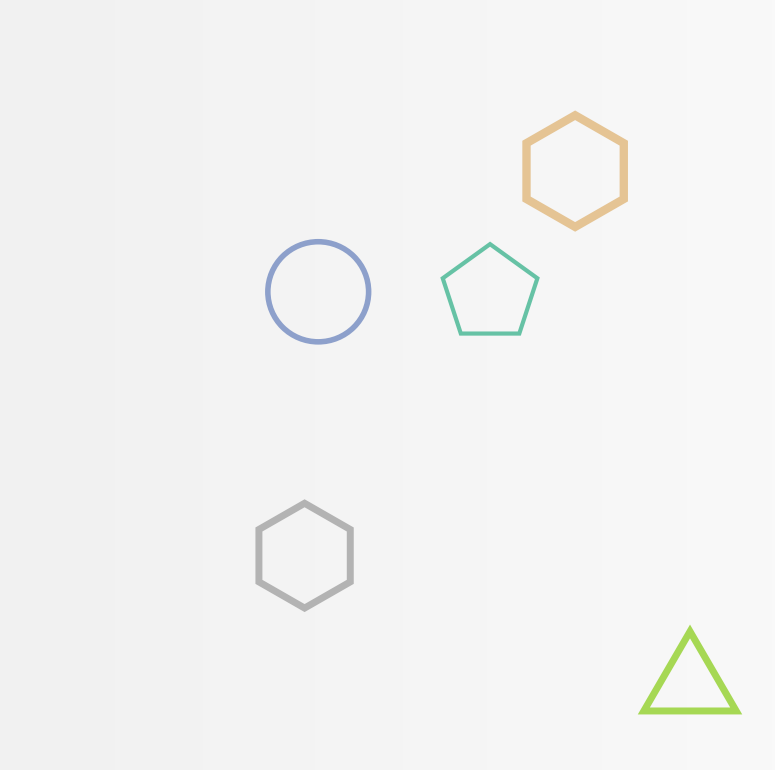[{"shape": "pentagon", "thickness": 1.5, "radius": 0.32, "center": [0.632, 0.619]}, {"shape": "circle", "thickness": 2, "radius": 0.33, "center": [0.411, 0.621]}, {"shape": "triangle", "thickness": 2.5, "radius": 0.34, "center": [0.89, 0.111]}, {"shape": "hexagon", "thickness": 3, "radius": 0.36, "center": [0.742, 0.778]}, {"shape": "hexagon", "thickness": 2.5, "radius": 0.34, "center": [0.393, 0.278]}]